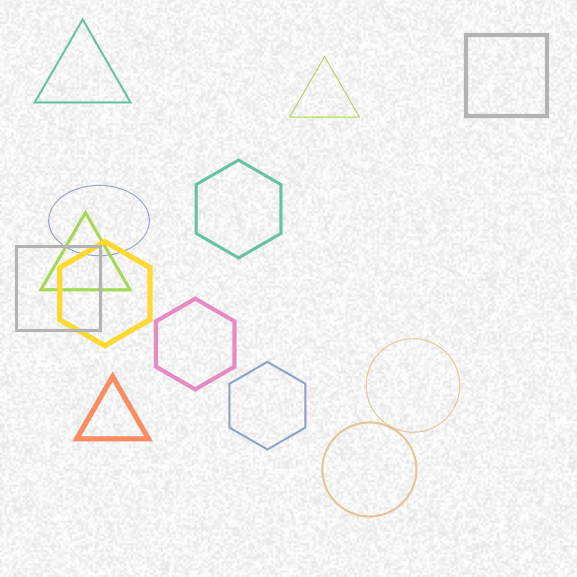[{"shape": "triangle", "thickness": 1, "radius": 0.48, "center": [0.143, 0.87]}, {"shape": "hexagon", "thickness": 1.5, "radius": 0.42, "center": [0.413, 0.637]}, {"shape": "triangle", "thickness": 2.5, "radius": 0.36, "center": [0.195, 0.275]}, {"shape": "oval", "thickness": 0.5, "radius": 0.44, "center": [0.172, 0.617]}, {"shape": "hexagon", "thickness": 1, "radius": 0.38, "center": [0.463, 0.297]}, {"shape": "hexagon", "thickness": 2, "radius": 0.39, "center": [0.338, 0.403]}, {"shape": "triangle", "thickness": 0.5, "radius": 0.35, "center": [0.562, 0.831]}, {"shape": "triangle", "thickness": 1.5, "radius": 0.45, "center": [0.148, 0.542]}, {"shape": "hexagon", "thickness": 2.5, "radius": 0.45, "center": [0.182, 0.491]}, {"shape": "circle", "thickness": 0.5, "radius": 0.41, "center": [0.715, 0.332]}, {"shape": "circle", "thickness": 1, "radius": 0.41, "center": [0.64, 0.186]}, {"shape": "square", "thickness": 1.5, "radius": 0.36, "center": [0.101, 0.501]}, {"shape": "square", "thickness": 2, "radius": 0.35, "center": [0.877, 0.869]}]